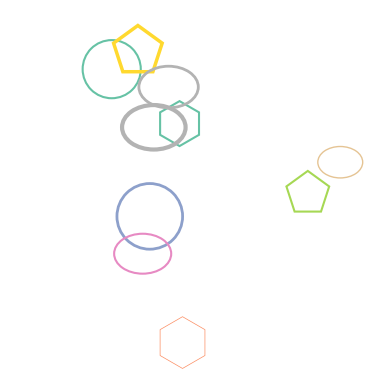[{"shape": "hexagon", "thickness": 1.5, "radius": 0.29, "center": [0.466, 0.679]}, {"shape": "circle", "thickness": 1.5, "radius": 0.38, "center": [0.29, 0.82]}, {"shape": "hexagon", "thickness": 0.5, "radius": 0.34, "center": [0.474, 0.11]}, {"shape": "circle", "thickness": 2, "radius": 0.43, "center": [0.389, 0.438]}, {"shape": "oval", "thickness": 1.5, "radius": 0.37, "center": [0.371, 0.341]}, {"shape": "pentagon", "thickness": 1.5, "radius": 0.29, "center": [0.799, 0.498]}, {"shape": "pentagon", "thickness": 2.5, "radius": 0.33, "center": [0.358, 0.867]}, {"shape": "oval", "thickness": 1, "radius": 0.29, "center": [0.884, 0.579]}, {"shape": "oval", "thickness": 3, "radius": 0.41, "center": [0.4, 0.669]}, {"shape": "oval", "thickness": 2, "radius": 0.39, "center": [0.438, 0.774]}]